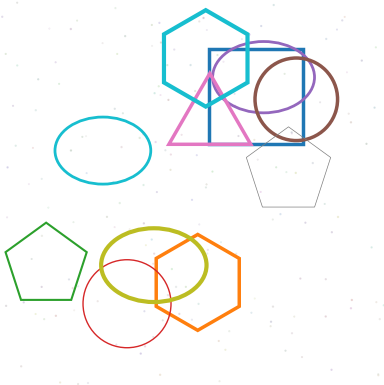[{"shape": "square", "thickness": 2.5, "radius": 0.61, "center": [0.665, 0.749]}, {"shape": "hexagon", "thickness": 2.5, "radius": 0.62, "center": [0.514, 0.267]}, {"shape": "pentagon", "thickness": 1.5, "radius": 0.55, "center": [0.12, 0.311]}, {"shape": "circle", "thickness": 1, "radius": 0.57, "center": [0.33, 0.211]}, {"shape": "oval", "thickness": 2, "radius": 0.66, "center": [0.685, 0.8]}, {"shape": "circle", "thickness": 2.5, "radius": 0.54, "center": [0.77, 0.742]}, {"shape": "triangle", "thickness": 2.5, "radius": 0.61, "center": [0.545, 0.687]}, {"shape": "pentagon", "thickness": 0.5, "radius": 0.58, "center": [0.749, 0.555]}, {"shape": "oval", "thickness": 3, "radius": 0.68, "center": [0.4, 0.311]}, {"shape": "hexagon", "thickness": 3, "radius": 0.63, "center": [0.534, 0.848]}, {"shape": "oval", "thickness": 2, "radius": 0.62, "center": [0.267, 0.609]}]